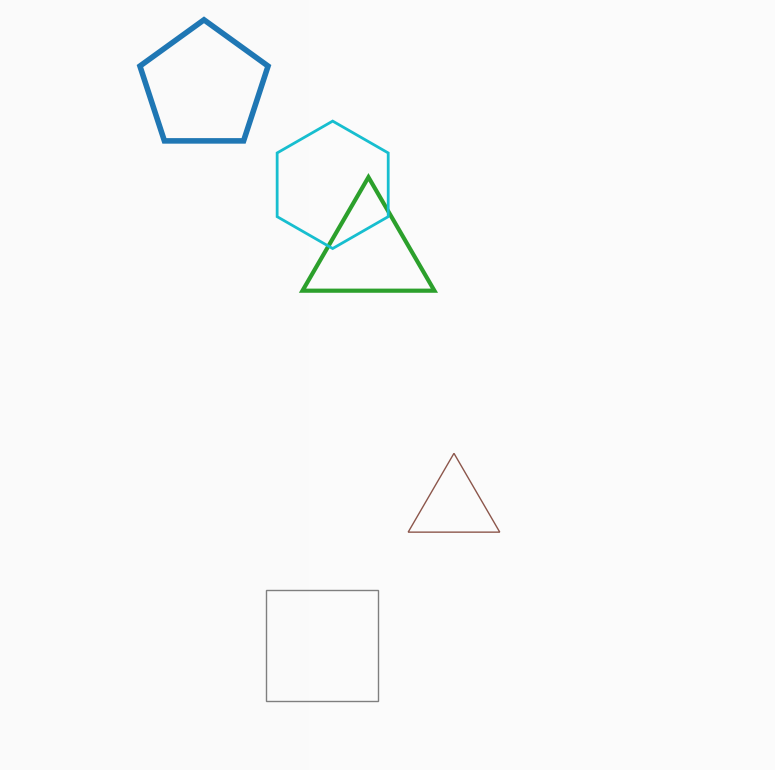[{"shape": "pentagon", "thickness": 2, "radius": 0.43, "center": [0.263, 0.887]}, {"shape": "triangle", "thickness": 1.5, "radius": 0.49, "center": [0.475, 0.672]}, {"shape": "triangle", "thickness": 0.5, "radius": 0.34, "center": [0.586, 0.343]}, {"shape": "square", "thickness": 0.5, "radius": 0.36, "center": [0.415, 0.162]}, {"shape": "hexagon", "thickness": 1, "radius": 0.41, "center": [0.429, 0.76]}]